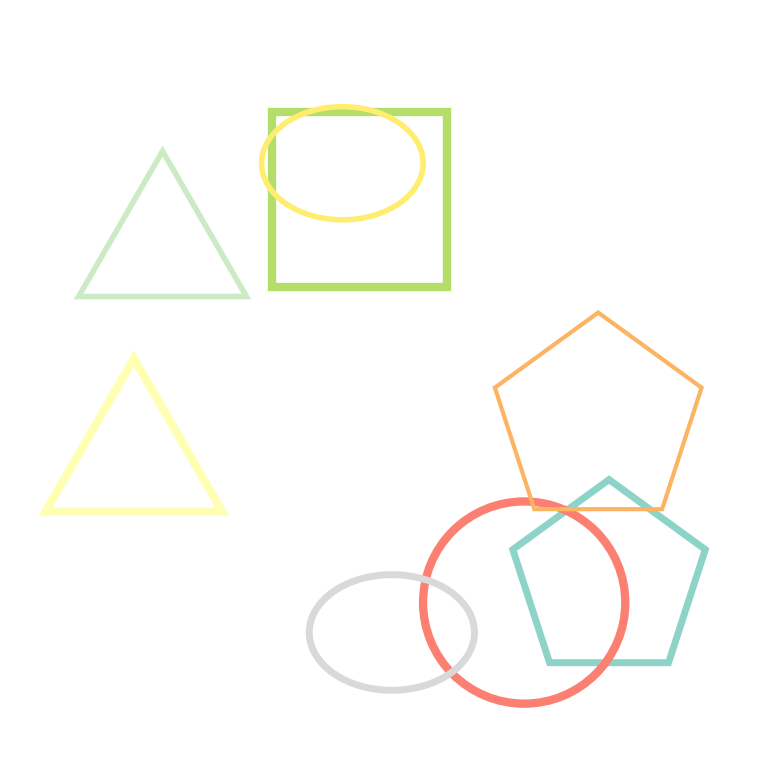[{"shape": "pentagon", "thickness": 2.5, "radius": 0.66, "center": [0.791, 0.246]}, {"shape": "triangle", "thickness": 3, "radius": 0.66, "center": [0.174, 0.402]}, {"shape": "circle", "thickness": 3, "radius": 0.66, "center": [0.681, 0.217]}, {"shape": "pentagon", "thickness": 1.5, "radius": 0.71, "center": [0.777, 0.453]}, {"shape": "square", "thickness": 3, "radius": 0.57, "center": [0.466, 0.741]}, {"shape": "oval", "thickness": 2.5, "radius": 0.54, "center": [0.509, 0.179]}, {"shape": "triangle", "thickness": 2, "radius": 0.63, "center": [0.211, 0.678]}, {"shape": "oval", "thickness": 2, "radius": 0.52, "center": [0.445, 0.788]}]